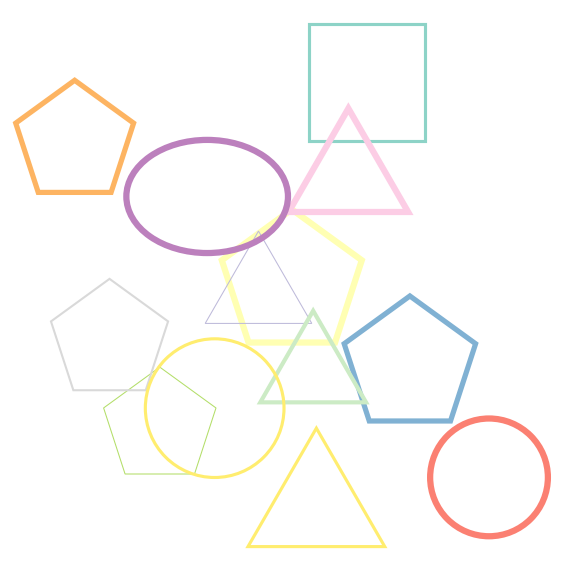[{"shape": "square", "thickness": 1.5, "radius": 0.51, "center": [0.635, 0.857]}, {"shape": "pentagon", "thickness": 3, "radius": 0.64, "center": [0.505, 0.509]}, {"shape": "triangle", "thickness": 0.5, "radius": 0.53, "center": [0.448, 0.492]}, {"shape": "circle", "thickness": 3, "radius": 0.51, "center": [0.847, 0.173]}, {"shape": "pentagon", "thickness": 2.5, "radius": 0.6, "center": [0.71, 0.367]}, {"shape": "pentagon", "thickness": 2.5, "radius": 0.54, "center": [0.129, 0.753]}, {"shape": "pentagon", "thickness": 0.5, "radius": 0.51, "center": [0.277, 0.261]}, {"shape": "triangle", "thickness": 3, "radius": 0.6, "center": [0.603, 0.692]}, {"shape": "pentagon", "thickness": 1, "radius": 0.53, "center": [0.19, 0.41]}, {"shape": "oval", "thickness": 3, "radius": 0.7, "center": [0.359, 0.659]}, {"shape": "triangle", "thickness": 2, "radius": 0.53, "center": [0.542, 0.355]}, {"shape": "circle", "thickness": 1.5, "radius": 0.6, "center": [0.372, 0.292]}, {"shape": "triangle", "thickness": 1.5, "radius": 0.68, "center": [0.548, 0.121]}]